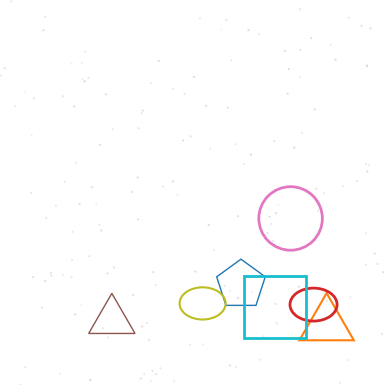[{"shape": "pentagon", "thickness": 1, "radius": 0.33, "center": [0.626, 0.26]}, {"shape": "triangle", "thickness": 1.5, "radius": 0.41, "center": [0.848, 0.157]}, {"shape": "oval", "thickness": 2, "radius": 0.31, "center": [0.814, 0.209]}, {"shape": "triangle", "thickness": 1, "radius": 0.35, "center": [0.29, 0.169]}, {"shape": "circle", "thickness": 2, "radius": 0.41, "center": [0.755, 0.433]}, {"shape": "oval", "thickness": 1.5, "radius": 0.3, "center": [0.526, 0.212]}, {"shape": "square", "thickness": 2, "radius": 0.4, "center": [0.714, 0.203]}]